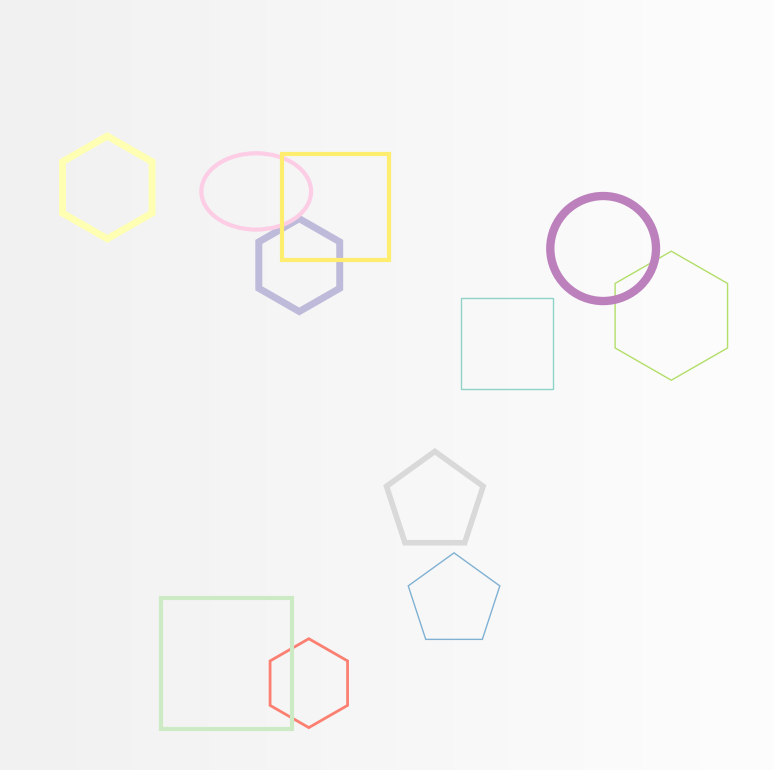[{"shape": "square", "thickness": 0.5, "radius": 0.3, "center": [0.654, 0.554]}, {"shape": "hexagon", "thickness": 2.5, "radius": 0.33, "center": [0.138, 0.757]}, {"shape": "hexagon", "thickness": 2.5, "radius": 0.3, "center": [0.386, 0.656]}, {"shape": "hexagon", "thickness": 1, "radius": 0.29, "center": [0.398, 0.113]}, {"shape": "pentagon", "thickness": 0.5, "radius": 0.31, "center": [0.586, 0.22]}, {"shape": "hexagon", "thickness": 0.5, "radius": 0.42, "center": [0.866, 0.59]}, {"shape": "oval", "thickness": 1.5, "radius": 0.35, "center": [0.331, 0.751]}, {"shape": "pentagon", "thickness": 2, "radius": 0.33, "center": [0.561, 0.348]}, {"shape": "circle", "thickness": 3, "radius": 0.34, "center": [0.778, 0.677]}, {"shape": "square", "thickness": 1.5, "radius": 0.42, "center": [0.292, 0.138]}, {"shape": "square", "thickness": 1.5, "radius": 0.35, "center": [0.433, 0.731]}]